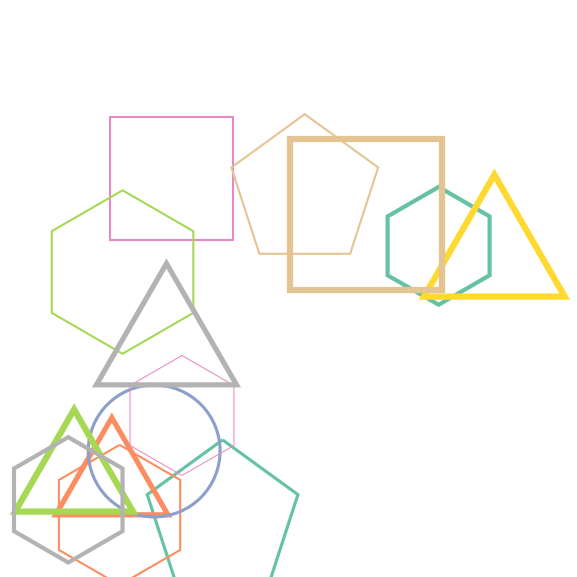[{"shape": "hexagon", "thickness": 2, "radius": 0.51, "center": [0.76, 0.573]}, {"shape": "pentagon", "thickness": 1.5, "radius": 0.69, "center": [0.385, 0.1]}, {"shape": "triangle", "thickness": 2.5, "radius": 0.56, "center": [0.194, 0.164]}, {"shape": "hexagon", "thickness": 1, "radius": 0.61, "center": [0.207, 0.107]}, {"shape": "circle", "thickness": 1.5, "radius": 0.57, "center": [0.267, 0.218]}, {"shape": "hexagon", "thickness": 0.5, "radius": 0.52, "center": [0.315, 0.28]}, {"shape": "square", "thickness": 1, "radius": 0.53, "center": [0.296, 0.689]}, {"shape": "hexagon", "thickness": 1, "radius": 0.71, "center": [0.212, 0.528]}, {"shape": "triangle", "thickness": 3, "radius": 0.59, "center": [0.128, 0.172]}, {"shape": "triangle", "thickness": 3, "radius": 0.7, "center": [0.856, 0.556]}, {"shape": "square", "thickness": 3, "radius": 0.66, "center": [0.633, 0.628]}, {"shape": "pentagon", "thickness": 1, "radius": 0.67, "center": [0.528, 0.668]}, {"shape": "triangle", "thickness": 2.5, "radius": 0.7, "center": [0.288, 0.403]}, {"shape": "hexagon", "thickness": 2, "radius": 0.54, "center": [0.118, 0.134]}]